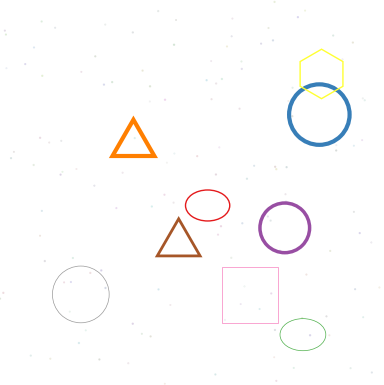[{"shape": "oval", "thickness": 1, "radius": 0.29, "center": [0.539, 0.466]}, {"shape": "circle", "thickness": 3, "radius": 0.39, "center": [0.829, 0.702]}, {"shape": "oval", "thickness": 0.5, "radius": 0.3, "center": [0.787, 0.131]}, {"shape": "circle", "thickness": 2.5, "radius": 0.32, "center": [0.74, 0.408]}, {"shape": "triangle", "thickness": 3, "radius": 0.31, "center": [0.347, 0.626]}, {"shape": "hexagon", "thickness": 1, "radius": 0.32, "center": [0.835, 0.808]}, {"shape": "triangle", "thickness": 2, "radius": 0.32, "center": [0.464, 0.367]}, {"shape": "square", "thickness": 0.5, "radius": 0.36, "center": [0.65, 0.234]}, {"shape": "circle", "thickness": 0.5, "radius": 0.37, "center": [0.21, 0.235]}]